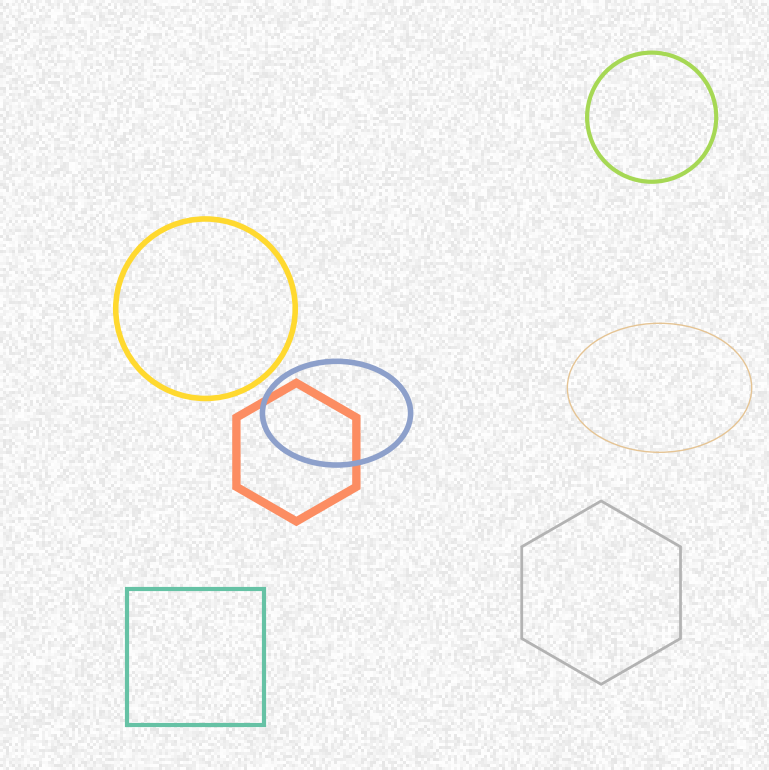[{"shape": "square", "thickness": 1.5, "radius": 0.44, "center": [0.254, 0.147]}, {"shape": "hexagon", "thickness": 3, "radius": 0.45, "center": [0.385, 0.413]}, {"shape": "oval", "thickness": 2, "radius": 0.48, "center": [0.437, 0.463]}, {"shape": "circle", "thickness": 1.5, "radius": 0.42, "center": [0.846, 0.848]}, {"shape": "circle", "thickness": 2, "radius": 0.58, "center": [0.267, 0.599]}, {"shape": "oval", "thickness": 0.5, "radius": 0.6, "center": [0.857, 0.496]}, {"shape": "hexagon", "thickness": 1, "radius": 0.6, "center": [0.781, 0.23]}]